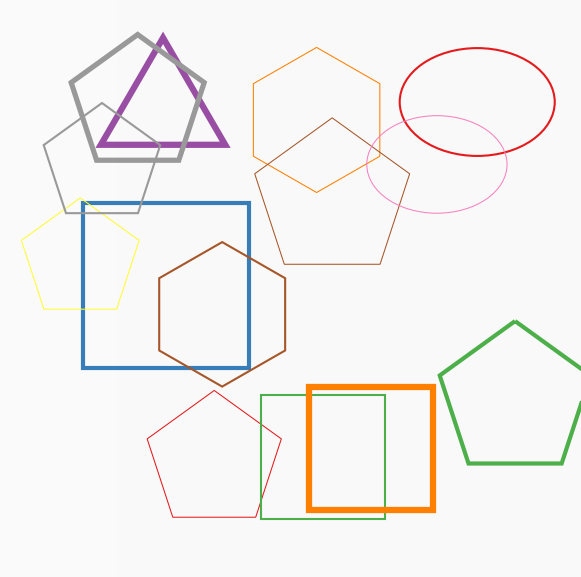[{"shape": "oval", "thickness": 1, "radius": 0.67, "center": [0.821, 0.822]}, {"shape": "pentagon", "thickness": 0.5, "radius": 0.61, "center": [0.369, 0.202]}, {"shape": "square", "thickness": 2, "radius": 0.71, "center": [0.286, 0.505]}, {"shape": "pentagon", "thickness": 2, "radius": 0.68, "center": [0.886, 0.307]}, {"shape": "square", "thickness": 1, "radius": 0.54, "center": [0.556, 0.208]}, {"shape": "triangle", "thickness": 3, "radius": 0.62, "center": [0.281, 0.81]}, {"shape": "hexagon", "thickness": 0.5, "radius": 0.63, "center": [0.545, 0.791]}, {"shape": "square", "thickness": 3, "radius": 0.53, "center": [0.638, 0.223]}, {"shape": "pentagon", "thickness": 0.5, "radius": 0.53, "center": [0.138, 0.55]}, {"shape": "pentagon", "thickness": 0.5, "radius": 0.7, "center": [0.572, 0.655]}, {"shape": "hexagon", "thickness": 1, "radius": 0.63, "center": [0.382, 0.455]}, {"shape": "oval", "thickness": 0.5, "radius": 0.6, "center": [0.752, 0.714]}, {"shape": "pentagon", "thickness": 2.5, "radius": 0.6, "center": [0.237, 0.819]}, {"shape": "pentagon", "thickness": 1, "radius": 0.53, "center": [0.175, 0.715]}]